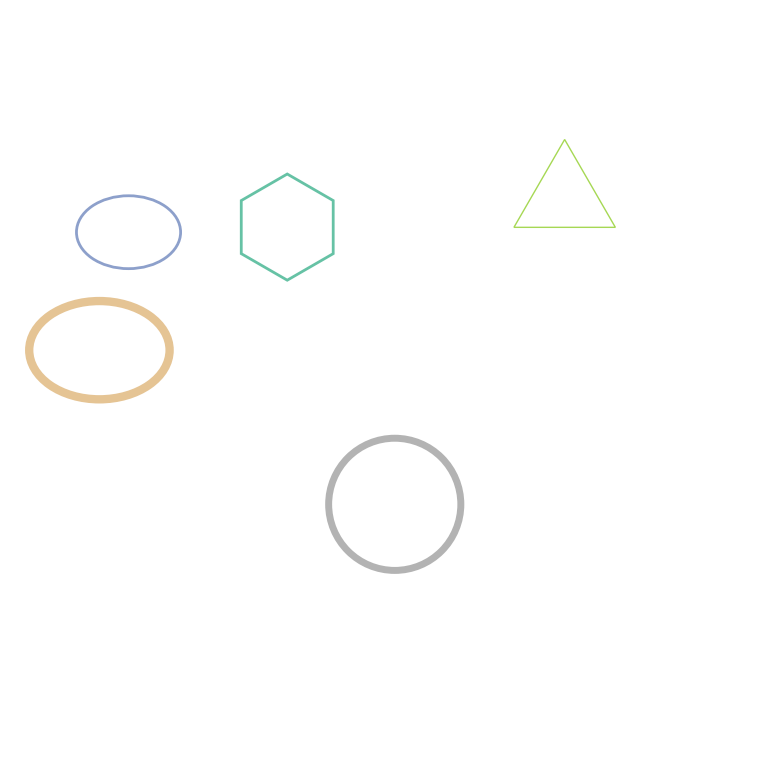[{"shape": "hexagon", "thickness": 1, "radius": 0.34, "center": [0.373, 0.705]}, {"shape": "oval", "thickness": 1, "radius": 0.34, "center": [0.167, 0.698]}, {"shape": "triangle", "thickness": 0.5, "radius": 0.38, "center": [0.733, 0.743]}, {"shape": "oval", "thickness": 3, "radius": 0.46, "center": [0.129, 0.545]}, {"shape": "circle", "thickness": 2.5, "radius": 0.43, "center": [0.513, 0.345]}]